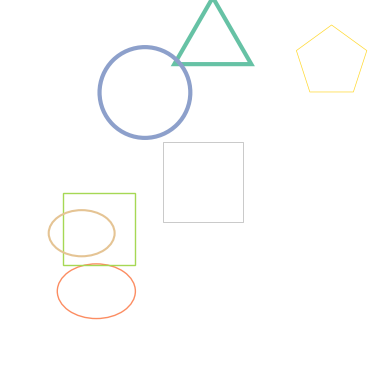[{"shape": "triangle", "thickness": 3, "radius": 0.58, "center": [0.553, 0.891]}, {"shape": "oval", "thickness": 1, "radius": 0.51, "center": [0.25, 0.244]}, {"shape": "circle", "thickness": 3, "radius": 0.59, "center": [0.376, 0.76]}, {"shape": "square", "thickness": 1, "radius": 0.47, "center": [0.256, 0.405]}, {"shape": "pentagon", "thickness": 0.5, "radius": 0.48, "center": [0.861, 0.839]}, {"shape": "oval", "thickness": 1.5, "radius": 0.43, "center": [0.212, 0.394]}, {"shape": "square", "thickness": 0.5, "radius": 0.52, "center": [0.526, 0.527]}]